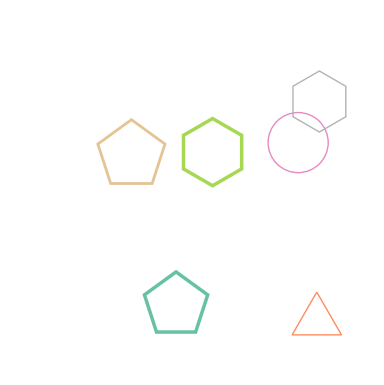[{"shape": "pentagon", "thickness": 2.5, "radius": 0.43, "center": [0.457, 0.207]}, {"shape": "triangle", "thickness": 1, "radius": 0.37, "center": [0.823, 0.167]}, {"shape": "circle", "thickness": 1, "radius": 0.39, "center": [0.774, 0.63]}, {"shape": "hexagon", "thickness": 2.5, "radius": 0.44, "center": [0.552, 0.605]}, {"shape": "pentagon", "thickness": 2, "radius": 0.46, "center": [0.341, 0.598]}, {"shape": "hexagon", "thickness": 1, "radius": 0.4, "center": [0.83, 0.736]}]